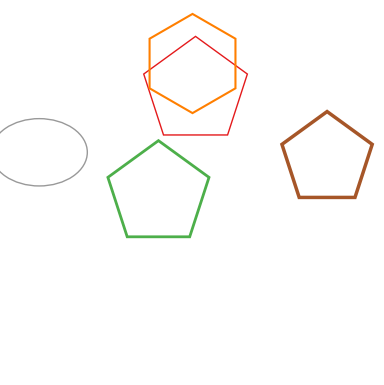[{"shape": "pentagon", "thickness": 1, "radius": 0.71, "center": [0.508, 0.764]}, {"shape": "pentagon", "thickness": 2, "radius": 0.69, "center": [0.412, 0.497]}, {"shape": "hexagon", "thickness": 1.5, "radius": 0.64, "center": [0.5, 0.835]}, {"shape": "pentagon", "thickness": 2.5, "radius": 0.62, "center": [0.85, 0.587]}, {"shape": "oval", "thickness": 1, "radius": 0.62, "center": [0.102, 0.604]}]